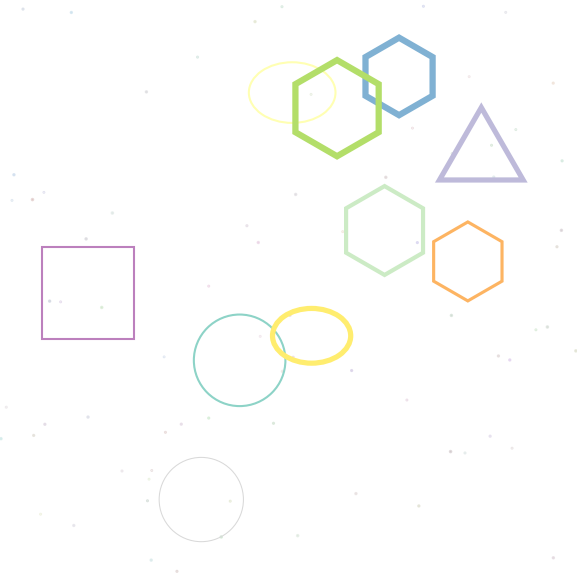[{"shape": "circle", "thickness": 1, "radius": 0.4, "center": [0.415, 0.375]}, {"shape": "oval", "thickness": 1, "radius": 0.38, "center": [0.506, 0.839]}, {"shape": "triangle", "thickness": 2.5, "radius": 0.42, "center": [0.833, 0.729]}, {"shape": "hexagon", "thickness": 3, "radius": 0.34, "center": [0.691, 0.867]}, {"shape": "hexagon", "thickness": 1.5, "radius": 0.34, "center": [0.81, 0.546]}, {"shape": "hexagon", "thickness": 3, "radius": 0.42, "center": [0.584, 0.812]}, {"shape": "circle", "thickness": 0.5, "radius": 0.36, "center": [0.349, 0.134]}, {"shape": "square", "thickness": 1, "radius": 0.4, "center": [0.153, 0.492]}, {"shape": "hexagon", "thickness": 2, "radius": 0.38, "center": [0.666, 0.6]}, {"shape": "oval", "thickness": 2.5, "radius": 0.34, "center": [0.54, 0.418]}]